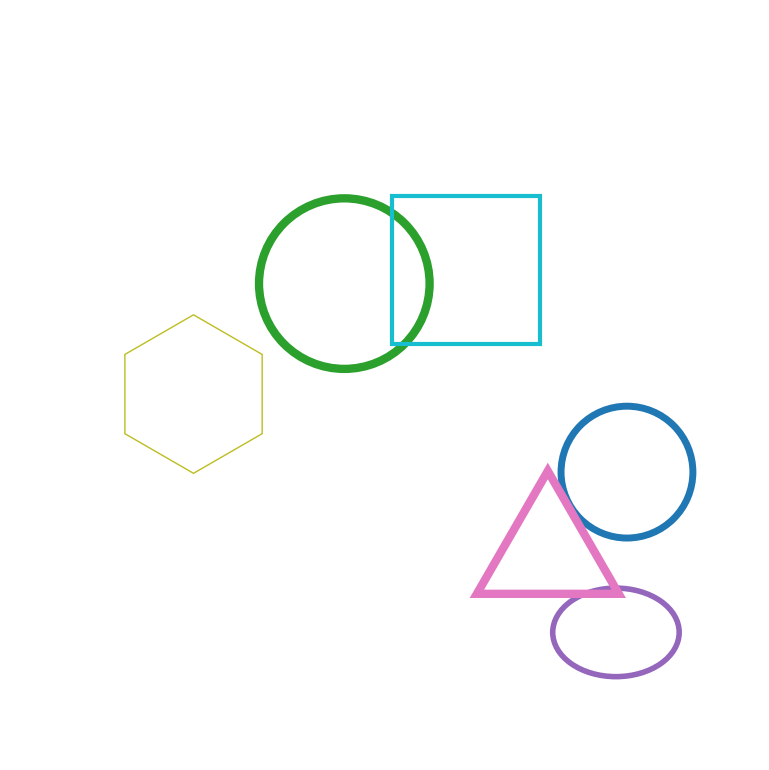[{"shape": "circle", "thickness": 2.5, "radius": 0.43, "center": [0.814, 0.387]}, {"shape": "circle", "thickness": 3, "radius": 0.55, "center": [0.447, 0.632]}, {"shape": "oval", "thickness": 2, "radius": 0.41, "center": [0.8, 0.179]}, {"shape": "triangle", "thickness": 3, "radius": 0.53, "center": [0.711, 0.282]}, {"shape": "hexagon", "thickness": 0.5, "radius": 0.51, "center": [0.251, 0.488]}, {"shape": "square", "thickness": 1.5, "radius": 0.48, "center": [0.606, 0.65]}]